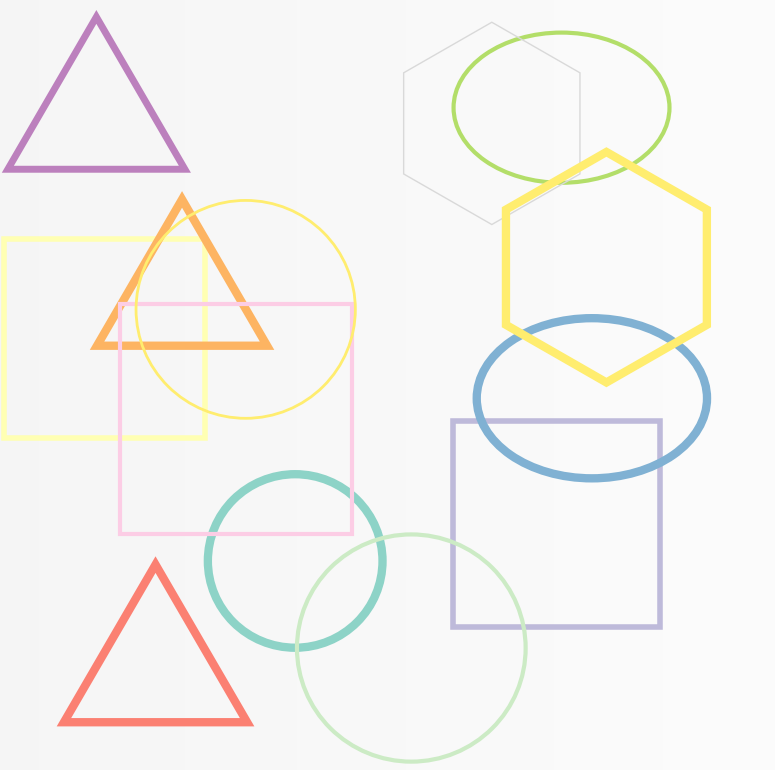[{"shape": "circle", "thickness": 3, "radius": 0.56, "center": [0.381, 0.271]}, {"shape": "square", "thickness": 2, "radius": 0.65, "center": [0.135, 0.561]}, {"shape": "square", "thickness": 2, "radius": 0.67, "center": [0.718, 0.319]}, {"shape": "triangle", "thickness": 3, "radius": 0.68, "center": [0.201, 0.13]}, {"shape": "oval", "thickness": 3, "radius": 0.74, "center": [0.764, 0.483]}, {"shape": "triangle", "thickness": 3, "radius": 0.63, "center": [0.235, 0.614]}, {"shape": "oval", "thickness": 1.5, "radius": 0.7, "center": [0.725, 0.86]}, {"shape": "square", "thickness": 1.5, "radius": 0.75, "center": [0.304, 0.455]}, {"shape": "hexagon", "thickness": 0.5, "radius": 0.66, "center": [0.635, 0.84]}, {"shape": "triangle", "thickness": 2.5, "radius": 0.66, "center": [0.124, 0.846]}, {"shape": "circle", "thickness": 1.5, "radius": 0.74, "center": [0.531, 0.158]}, {"shape": "hexagon", "thickness": 3, "radius": 0.75, "center": [0.782, 0.653]}, {"shape": "circle", "thickness": 1, "radius": 0.71, "center": [0.317, 0.598]}]